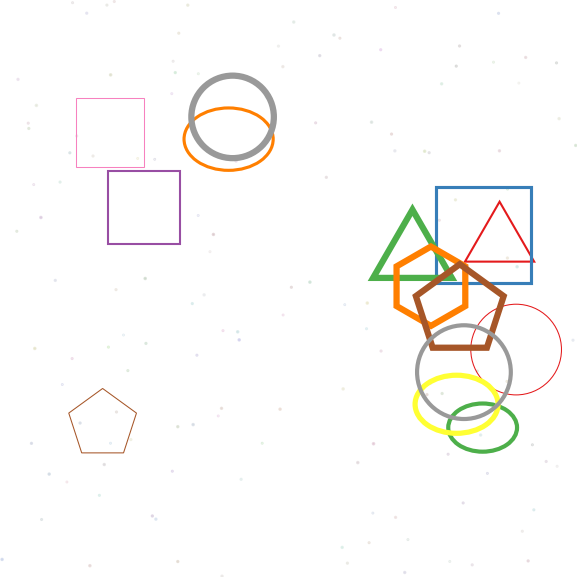[{"shape": "triangle", "thickness": 1, "radius": 0.35, "center": [0.865, 0.581]}, {"shape": "circle", "thickness": 0.5, "radius": 0.39, "center": [0.894, 0.394]}, {"shape": "square", "thickness": 1.5, "radius": 0.41, "center": [0.838, 0.593]}, {"shape": "triangle", "thickness": 3, "radius": 0.39, "center": [0.714, 0.557]}, {"shape": "oval", "thickness": 2, "radius": 0.3, "center": [0.836, 0.259]}, {"shape": "square", "thickness": 1, "radius": 0.31, "center": [0.249, 0.64]}, {"shape": "hexagon", "thickness": 3, "radius": 0.34, "center": [0.746, 0.504]}, {"shape": "oval", "thickness": 1.5, "radius": 0.39, "center": [0.396, 0.758]}, {"shape": "oval", "thickness": 2.5, "radius": 0.36, "center": [0.791, 0.299]}, {"shape": "pentagon", "thickness": 0.5, "radius": 0.31, "center": [0.178, 0.265]}, {"shape": "pentagon", "thickness": 3, "radius": 0.4, "center": [0.796, 0.462]}, {"shape": "square", "thickness": 0.5, "radius": 0.3, "center": [0.19, 0.77]}, {"shape": "circle", "thickness": 2, "radius": 0.41, "center": [0.803, 0.355]}, {"shape": "circle", "thickness": 3, "radius": 0.36, "center": [0.403, 0.797]}]